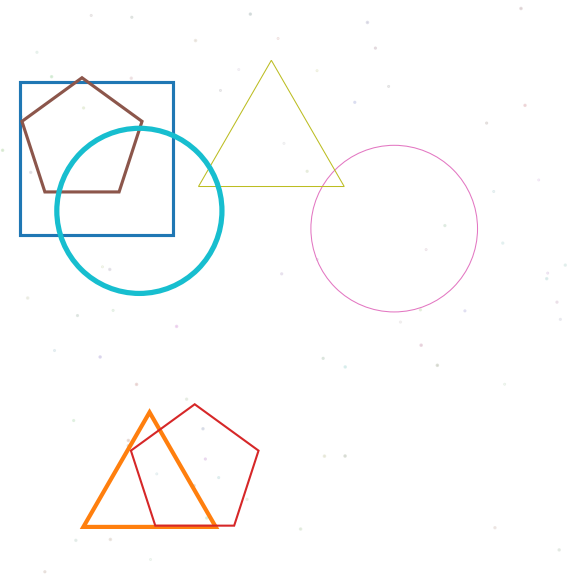[{"shape": "square", "thickness": 1.5, "radius": 0.66, "center": [0.167, 0.725]}, {"shape": "triangle", "thickness": 2, "radius": 0.66, "center": [0.259, 0.153]}, {"shape": "pentagon", "thickness": 1, "radius": 0.58, "center": [0.337, 0.183]}, {"shape": "pentagon", "thickness": 1.5, "radius": 0.55, "center": [0.142, 0.755]}, {"shape": "circle", "thickness": 0.5, "radius": 0.72, "center": [0.683, 0.603]}, {"shape": "triangle", "thickness": 0.5, "radius": 0.73, "center": [0.47, 0.749]}, {"shape": "circle", "thickness": 2.5, "radius": 0.71, "center": [0.241, 0.634]}]